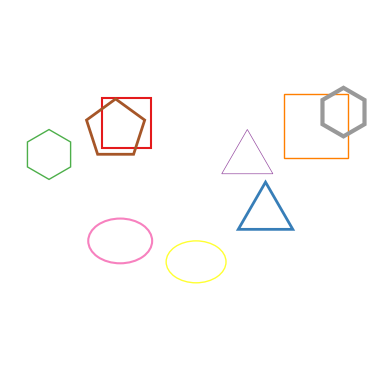[{"shape": "square", "thickness": 1.5, "radius": 0.32, "center": [0.329, 0.681]}, {"shape": "triangle", "thickness": 2, "radius": 0.41, "center": [0.69, 0.445]}, {"shape": "hexagon", "thickness": 1, "radius": 0.32, "center": [0.127, 0.599]}, {"shape": "triangle", "thickness": 0.5, "radius": 0.38, "center": [0.642, 0.587]}, {"shape": "square", "thickness": 1, "radius": 0.42, "center": [0.821, 0.672]}, {"shape": "oval", "thickness": 1, "radius": 0.39, "center": [0.509, 0.32]}, {"shape": "pentagon", "thickness": 2, "radius": 0.4, "center": [0.3, 0.664]}, {"shape": "oval", "thickness": 1.5, "radius": 0.42, "center": [0.312, 0.374]}, {"shape": "hexagon", "thickness": 3, "radius": 0.32, "center": [0.892, 0.709]}]